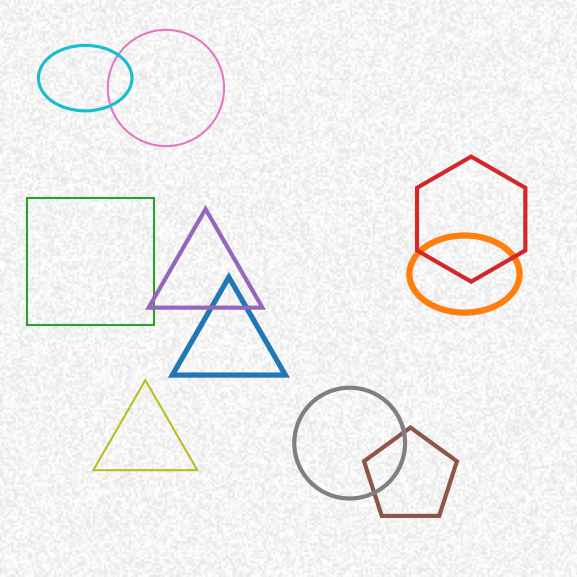[{"shape": "triangle", "thickness": 2.5, "radius": 0.57, "center": [0.396, 0.406]}, {"shape": "oval", "thickness": 3, "radius": 0.48, "center": [0.804, 0.525]}, {"shape": "square", "thickness": 1, "radius": 0.55, "center": [0.157, 0.546]}, {"shape": "hexagon", "thickness": 2, "radius": 0.54, "center": [0.816, 0.62]}, {"shape": "triangle", "thickness": 2, "radius": 0.57, "center": [0.356, 0.523]}, {"shape": "pentagon", "thickness": 2, "radius": 0.42, "center": [0.711, 0.174]}, {"shape": "circle", "thickness": 1, "radius": 0.5, "center": [0.287, 0.847]}, {"shape": "circle", "thickness": 2, "radius": 0.48, "center": [0.605, 0.232]}, {"shape": "triangle", "thickness": 1, "radius": 0.52, "center": [0.252, 0.237]}, {"shape": "oval", "thickness": 1.5, "radius": 0.4, "center": [0.148, 0.864]}]